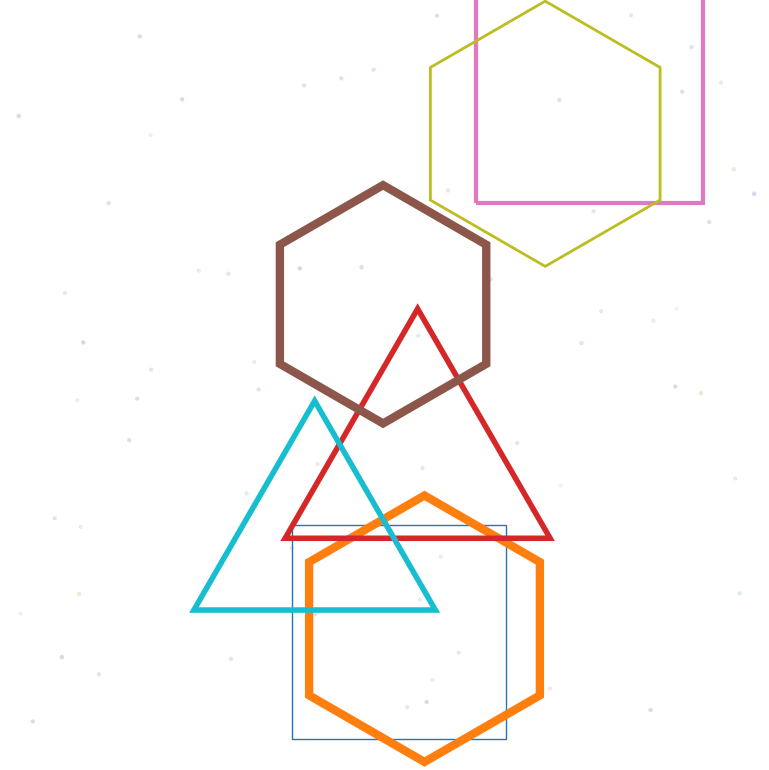[{"shape": "square", "thickness": 0.5, "radius": 0.69, "center": [0.518, 0.179]}, {"shape": "hexagon", "thickness": 3, "radius": 0.87, "center": [0.551, 0.183]}, {"shape": "triangle", "thickness": 2, "radius": 0.99, "center": [0.542, 0.4]}, {"shape": "hexagon", "thickness": 3, "radius": 0.77, "center": [0.497, 0.605]}, {"shape": "square", "thickness": 1.5, "radius": 0.74, "center": [0.766, 0.883]}, {"shape": "hexagon", "thickness": 1, "radius": 0.86, "center": [0.708, 0.826]}, {"shape": "triangle", "thickness": 2, "radius": 0.91, "center": [0.409, 0.298]}]